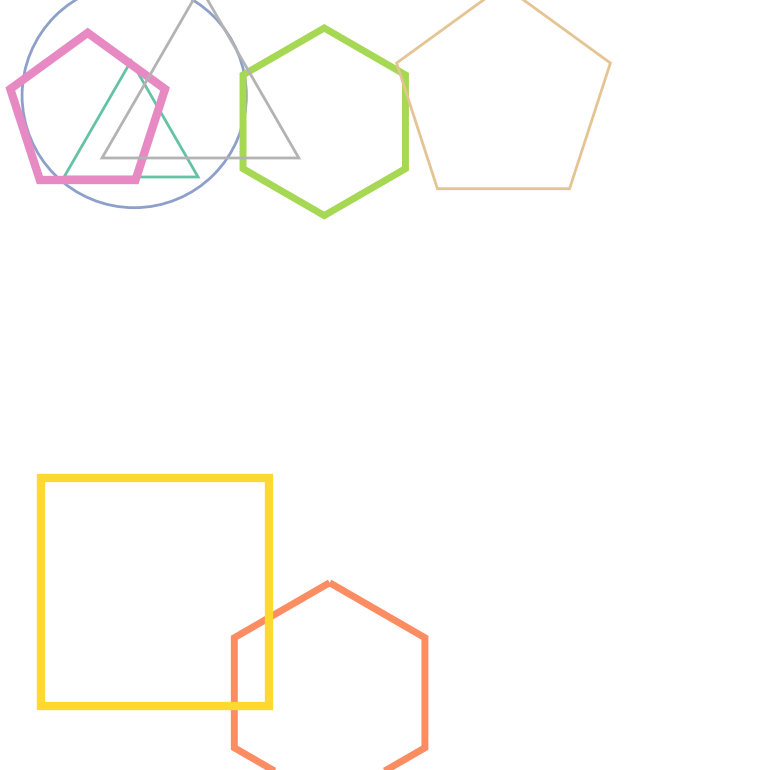[{"shape": "triangle", "thickness": 1, "radius": 0.5, "center": [0.17, 0.82]}, {"shape": "hexagon", "thickness": 2.5, "radius": 0.71, "center": [0.428, 0.1]}, {"shape": "circle", "thickness": 1, "radius": 0.73, "center": [0.174, 0.876]}, {"shape": "pentagon", "thickness": 3, "radius": 0.53, "center": [0.114, 0.852]}, {"shape": "hexagon", "thickness": 2.5, "radius": 0.61, "center": [0.421, 0.842]}, {"shape": "square", "thickness": 3, "radius": 0.74, "center": [0.201, 0.231]}, {"shape": "pentagon", "thickness": 1, "radius": 0.73, "center": [0.654, 0.873]}, {"shape": "triangle", "thickness": 1, "radius": 0.74, "center": [0.26, 0.869]}]